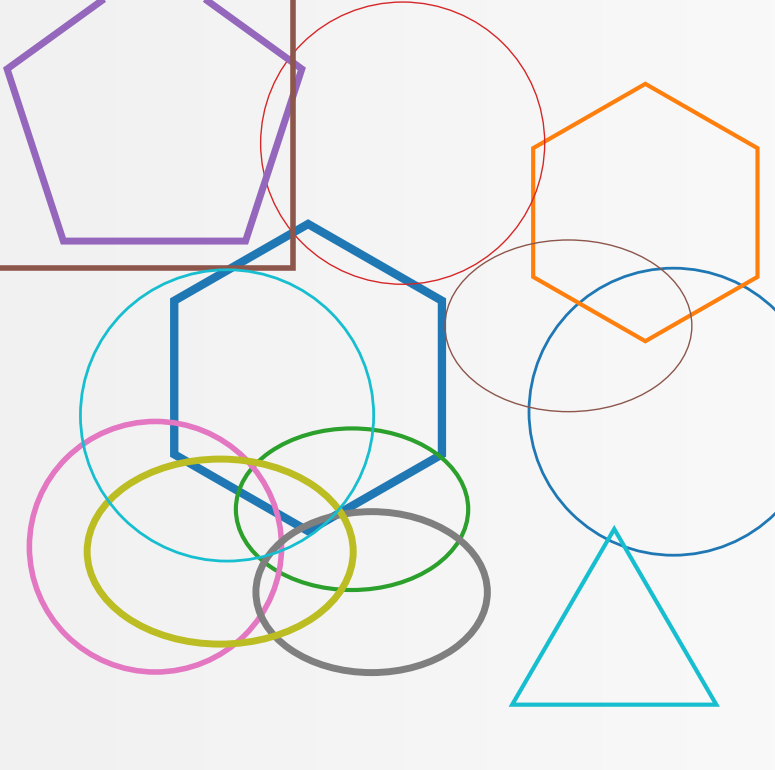[{"shape": "hexagon", "thickness": 3, "radius": 1.0, "center": [0.398, 0.51]}, {"shape": "circle", "thickness": 1, "radius": 0.93, "center": [0.869, 0.465]}, {"shape": "hexagon", "thickness": 1.5, "radius": 0.84, "center": [0.833, 0.724]}, {"shape": "oval", "thickness": 1.5, "radius": 0.75, "center": [0.454, 0.339]}, {"shape": "circle", "thickness": 0.5, "radius": 0.92, "center": [0.52, 0.814]}, {"shape": "pentagon", "thickness": 2.5, "radius": 1.0, "center": [0.199, 0.849]}, {"shape": "square", "thickness": 2, "radius": 0.96, "center": [0.185, 0.844]}, {"shape": "oval", "thickness": 0.5, "radius": 0.8, "center": [0.733, 0.577]}, {"shape": "circle", "thickness": 2, "radius": 0.81, "center": [0.201, 0.29]}, {"shape": "oval", "thickness": 2.5, "radius": 0.75, "center": [0.48, 0.231]}, {"shape": "oval", "thickness": 2.5, "radius": 0.86, "center": [0.284, 0.284]}, {"shape": "triangle", "thickness": 1.5, "radius": 0.76, "center": [0.793, 0.161]}, {"shape": "circle", "thickness": 1, "radius": 0.95, "center": [0.293, 0.46]}]